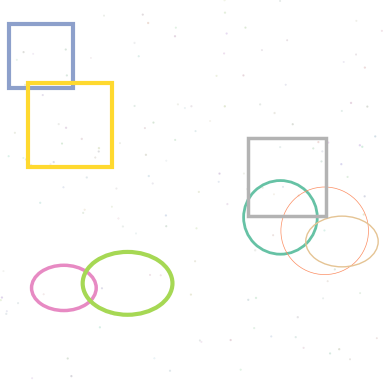[{"shape": "circle", "thickness": 2, "radius": 0.48, "center": [0.728, 0.435]}, {"shape": "circle", "thickness": 0.5, "radius": 0.57, "center": [0.843, 0.401]}, {"shape": "square", "thickness": 3, "radius": 0.41, "center": [0.106, 0.854]}, {"shape": "oval", "thickness": 2.5, "radius": 0.42, "center": [0.166, 0.252]}, {"shape": "oval", "thickness": 3, "radius": 0.58, "center": [0.331, 0.264]}, {"shape": "square", "thickness": 3, "radius": 0.55, "center": [0.181, 0.676]}, {"shape": "oval", "thickness": 1, "radius": 0.47, "center": [0.888, 0.373]}, {"shape": "square", "thickness": 2.5, "radius": 0.51, "center": [0.746, 0.54]}]